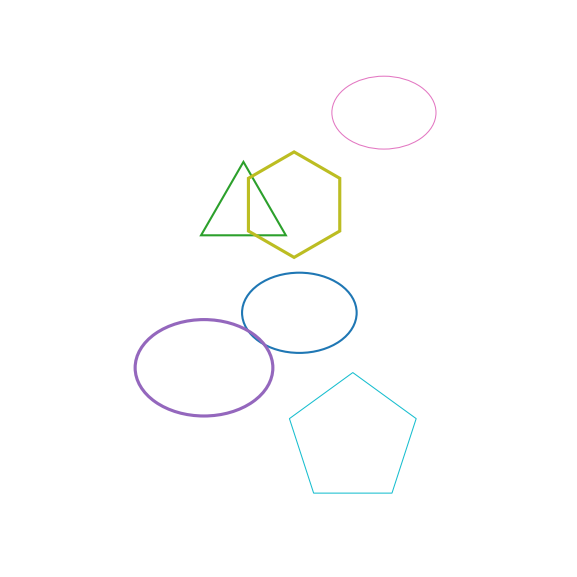[{"shape": "oval", "thickness": 1, "radius": 0.5, "center": [0.518, 0.457]}, {"shape": "triangle", "thickness": 1, "radius": 0.42, "center": [0.422, 0.634]}, {"shape": "oval", "thickness": 1.5, "radius": 0.6, "center": [0.353, 0.362]}, {"shape": "oval", "thickness": 0.5, "radius": 0.45, "center": [0.665, 0.804]}, {"shape": "hexagon", "thickness": 1.5, "radius": 0.46, "center": [0.509, 0.645]}, {"shape": "pentagon", "thickness": 0.5, "radius": 0.58, "center": [0.611, 0.239]}]